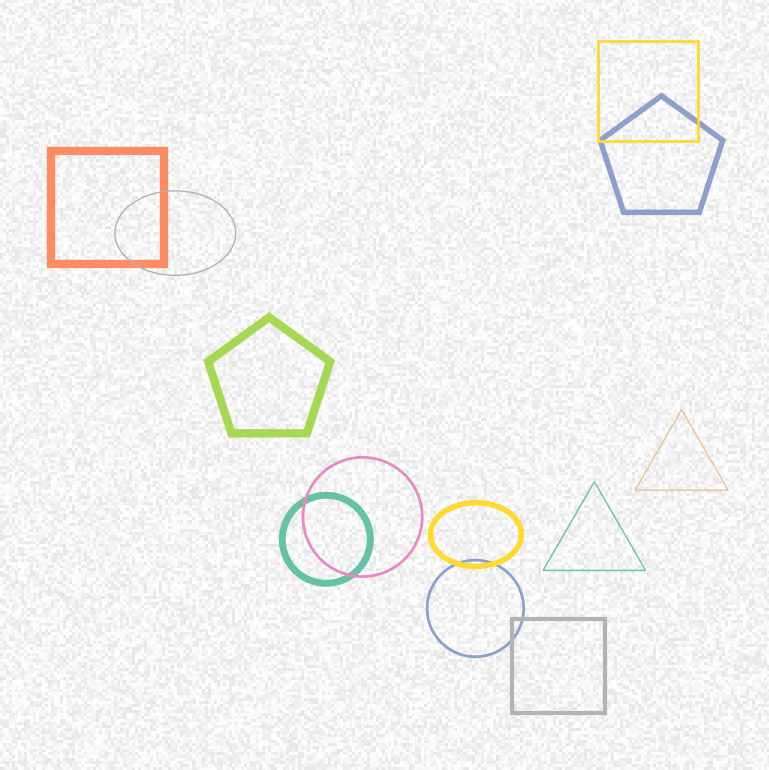[{"shape": "circle", "thickness": 2.5, "radius": 0.29, "center": [0.424, 0.3]}, {"shape": "triangle", "thickness": 0.5, "radius": 0.38, "center": [0.772, 0.298]}, {"shape": "square", "thickness": 3, "radius": 0.37, "center": [0.14, 0.731]}, {"shape": "pentagon", "thickness": 2, "radius": 0.42, "center": [0.859, 0.792]}, {"shape": "circle", "thickness": 1, "radius": 0.31, "center": [0.617, 0.21]}, {"shape": "circle", "thickness": 1, "radius": 0.39, "center": [0.471, 0.329]}, {"shape": "pentagon", "thickness": 3, "radius": 0.42, "center": [0.35, 0.505]}, {"shape": "oval", "thickness": 2, "radius": 0.3, "center": [0.618, 0.306]}, {"shape": "square", "thickness": 1, "radius": 0.32, "center": [0.842, 0.881]}, {"shape": "triangle", "thickness": 0.5, "radius": 0.35, "center": [0.885, 0.398]}, {"shape": "oval", "thickness": 0.5, "radius": 0.39, "center": [0.228, 0.697]}, {"shape": "square", "thickness": 1.5, "radius": 0.3, "center": [0.725, 0.135]}]